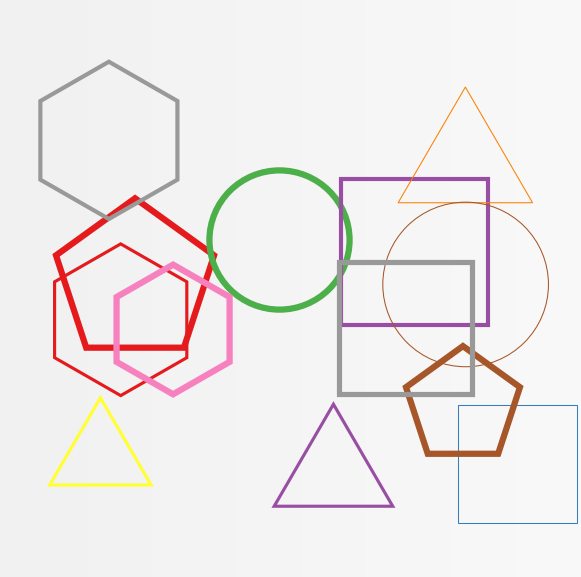[{"shape": "hexagon", "thickness": 1.5, "radius": 0.66, "center": [0.208, 0.445]}, {"shape": "pentagon", "thickness": 3, "radius": 0.71, "center": [0.232, 0.513]}, {"shape": "square", "thickness": 0.5, "radius": 0.51, "center": [0.89, 0.196]}, {"shape": "circle", "thickness": 3, "radius": 0.6, "center": [0.481, 0.584]}, {"shape": "square", "thickness": 2, "radius": 0.63, "center": [0.713, 0.563]}, {"shape": "triangle", "thickness": 1.5, "radius": 0.59, "center": [0.574, 0.181]}, {"shape": "triangle", "thickness": 0.5, "radius": 0.67, "center": [0.801, 0.715]}, {"shape": "triangle", "thickness": 1.5, "radius": 0.5, "center": [0.173, 0.21]}, {"shape": "circle", "thickness": 0.5, "radius": 0.71, "center": [0.801, 0.507]}, {"shape": "pentagon", "thickness": 3, "radius": 0.52, "center": [0.796, 0.297]}, {"shape": "hexagon", "thickness": 3, "radius": 0.56, "center": [0.298, 0.429]}, {"shape": "hexagon", "thickness": 2, "radius": 0.68, "center": [0.187, 0.756]}, {"shape": "square", "thickness": 2.5, "radius": 0.57, "center": [0.697, 0.431]}]